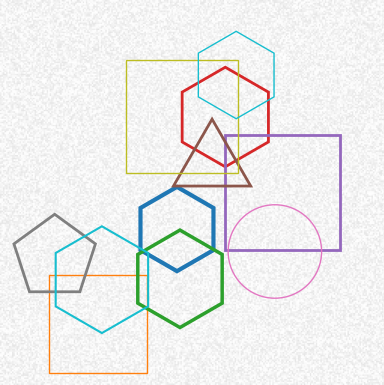[{"shape": "hexagon", "thickness": 3, "radius": 0.55, "center": [0.46, 0.405]}, {"shape": "square", "thickness": 1, "radius": 0.63, "center": [0.255, 0.159]}, {"shape": "hexagon", "thickness": 2.5, "radius": 0.63, "center": [0.467, 0.276]}, {"shape": "hexagon", "thickness": 2, "radius": 0.65, "center": [0.585, 0.696]}, {"shape": "square", "thickness": 2, "radius": 0.75, "center": [0.734, 0.5]}, {"shape": "triangle", "thickness": 2, "radius": 0.58, "center": [0.551, 0.575]}, {"shape": "circle", "thickness": 1, "radius": 0.61, "center": [0.714, 0.347]}, {"shape": "pentagon", "thickness": 2, "radius": 0.56, "center": [0.142, 0.332]}, {"shape": "square", "thickness": 1, "radius": 0.73, "center": [0.472, 0.697]}, {"shape": "hexagon", "thickness": 1, "radius": 0.57, "center": [0.613, 0.805]}, {"shape": "hexagon", "thickness": 1.5, "radius": 0.69, "center": [0.265, 0.274]}]